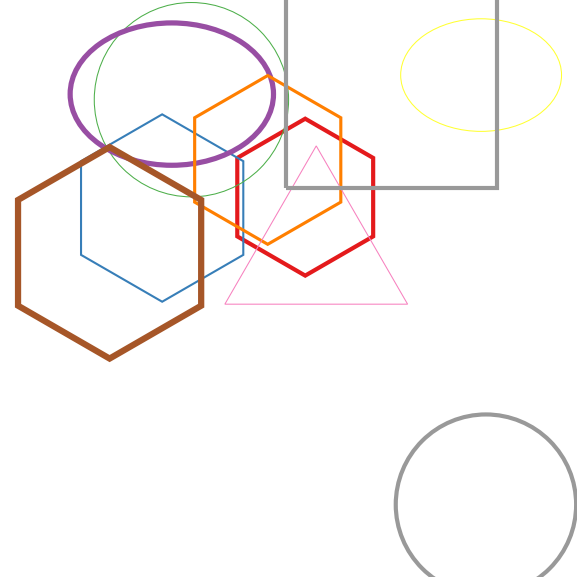[{"shape": "hexagon", "thickness": 2, "radius": 0.68, "center": [0.529, 0.658]}, {"shape": "hexagon", "thickness": 1, "radius": 0.81, "center": [0.281, 0.639]}, {"shape": "circle", "thickness": 0.5, "radius": 0.84, "center": [0.331, 0.827]}, {"shape": "oval", "thickness": 2.5, "radius": 0.88, "center": [0.298, 0.836]}, {"shape": "hexagon", "thickness": 1.5, "radius": 0.73, "center": [0.464, 0.722]}, {"shape": "oval", "thickness": 0.5, "radius": 0.7, "center": [0.833, 0.869]}, {"shape": "hexagon", "thickness": 3, "radius": 0.92, "center": [0.19, 0.561]}, {"shape": "triangle", "thickness": 0.5, "radius": 0.91, "center": [0.548, 0.564]}, {"shape": "square", "thickness": 2, "radius": 0.91, "center": [0.678, 0.856]}, {"shape": "circle", "thickness": 2, "radius": 0.78, "center": [0.841, 0.125]}]